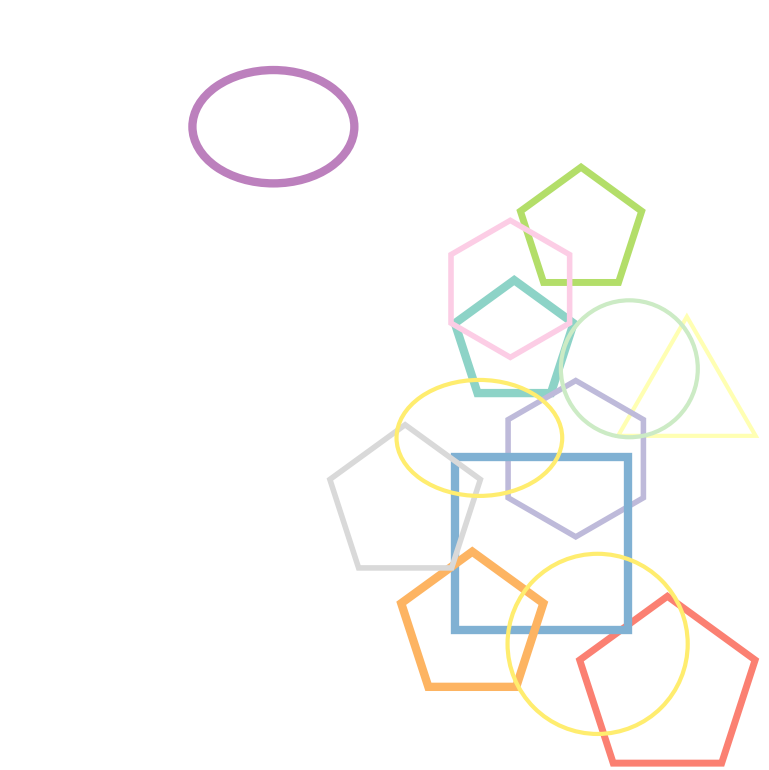[{"shape": "pentagon", "thickness": 3, "radius": 0.41, "center": [0.668, 0.555]}, {"shape": "triangle", "thickness": 1.5, "radius": 0.52, "center": [0.892, 0.486]}, {"shape": "hexagon", "thickness": 2, "radius": 0.51, "center": [0.748, 0.404]}, {"shape": "pentagon", "thickness": 2.5, "radius": 0.6, "center": [0.867, 0.106]}, {"shape": "square", "thickness": 3, "radius": 0.56, "center": [0.703, 0.294]}, {"shape": "pentagon", "thickness": 3, "radius": 0.49, "center": [0.613, 0.187]}, {"shape": "pentagon", "thickness": 2.5, "radius": 0.41, "center": [0.755, 0.7]}, {"shape": "hexagon", "thickness": 2, "radius": 0.44, "center": [0.663, 0.625]}, {"shape": "pentagon", "thickness": 2, "radius": 0.51, "center": [0.526, 0.346]}, {"shape": "oval", "thickness": 3, "radius": 0.53, "center": [0.355, 0.835]}, {"shape": "circle", "thickness": 1.5, "radius": 0.44, "center": [0.817, 0.521]}, {"shape": "circle", "thickness": 1.5, "radius": 0.58, "center": [0.776, 0.164]}, {"shape": "oval", "thickness": 1.5, "radius": 0.54, "center": [0.623, 0.431]}]